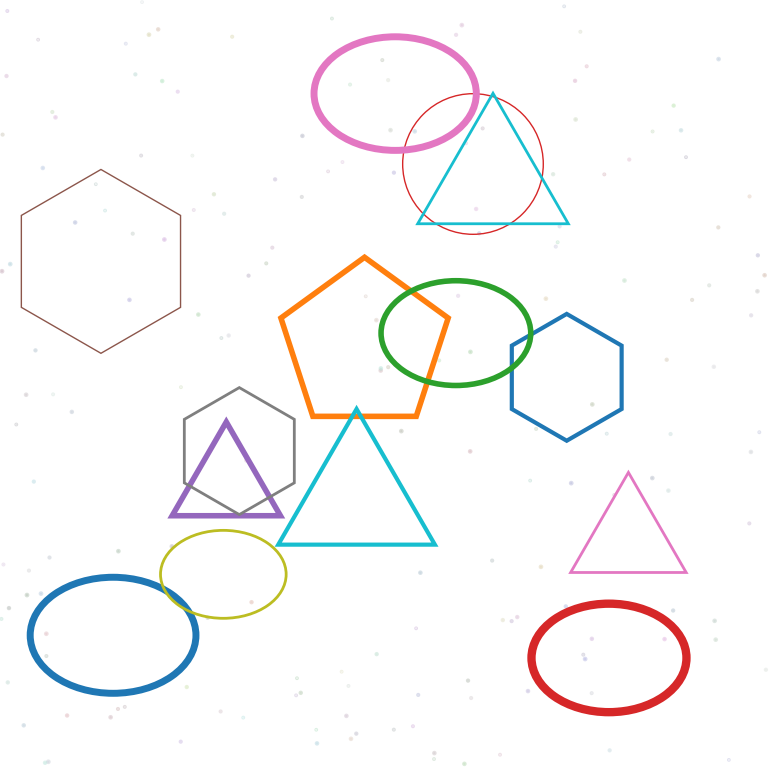[{"shape": "hexagon", "thickness": 1.5, "radius": 0.41, "center": [0.736, 0.51]}, {"shape": "oval", "thickness": 2.5, "radius": 0.54, "center": [0.147, 0.175]}, {"shape": "pentagon", "thickness": 2, "radius": 0.57, "center": [0.473, 0.552]}, {"shape": "oval", "thickness": 2, "radius": 0.49, "center": [0.592, 0.567]}, {"shape": "circle", "thickness": 0.5, "radius": 0.46, "center": [0.614, 0.787]}, {"shape": "oval", "thickness": 3, "radius": 0.5, "center": [0.791, 0.146]}, {"shape": "triangle", "thickness": 2, "radius": 0.41, "center": [0.294, 0.371]}, {"shape": "hexagon", "thickness": 0.5, "radius": 0.6, "center": [0.131, 0.661]}, {"shape": "triangle", "thickness": 1, "radius": 0.43, "center": [0.816, 0.3]}, {"shape": "oval", "thickness": 2.5, "radius": 0.53, "center": [0.513, 0.878]}, {"shape": "hexagon", "thickness": 1, "radius": 0.41, "center": [0.311, 0.414]}, {"shape": "oval", "thickness": 1, "radius": 0.41, "center": [0.29, 0.254]}, {"shape": "triangle", "thickness": 1.5, "radius": 0.59, "center": [0.463, 0.351]}, {"shape": "triangle", "thickness": 1, "radius": 0.56, "center": [0.64, 0.766]}]